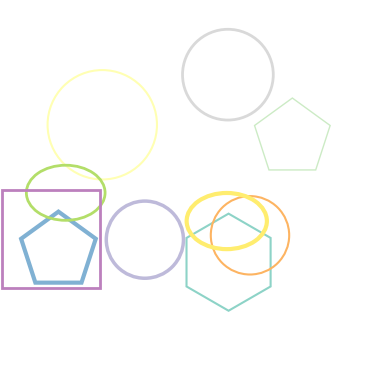[{"shape": "hexagon", "thickness": 1.5, "radius": 0.63, "center": [0.594, 0.319]}, {"shape": "circle", "thickness": 1.5, "radius": 0.71, "center": [0.266, 0.676]}, {"shape": "circle", "thickness": 2.5, "radius": 0.5, "center": [0.376, 0.377]}, {"shape": "pentagon", "thickness": 3, "radius": 0.51, "center": [0.152, 0.348]}, {"shape": "circle", "thickness": 1.5, "radius": 0.51, "center": [0.649, 0.389]}, {"shape": "oval", "thickness": 2, "radius": 0.51, "center": [0.171, 0.499]}, {"shape": "circle", "thickness": 2, "radius": 0.59, "center": [0.592, 0.806]}, {"shape": "square", "thickness": 2, "radius": 0.64, "center": [0.133, 0.378]}, {"shape": "pentagon", "thickness": 1, "radius": 0.52, "center": [0.759, 0.642]}, {"shape": "oval", "thickness": 3, "radius": 0.52, "center": [0.589, 0.426]}]